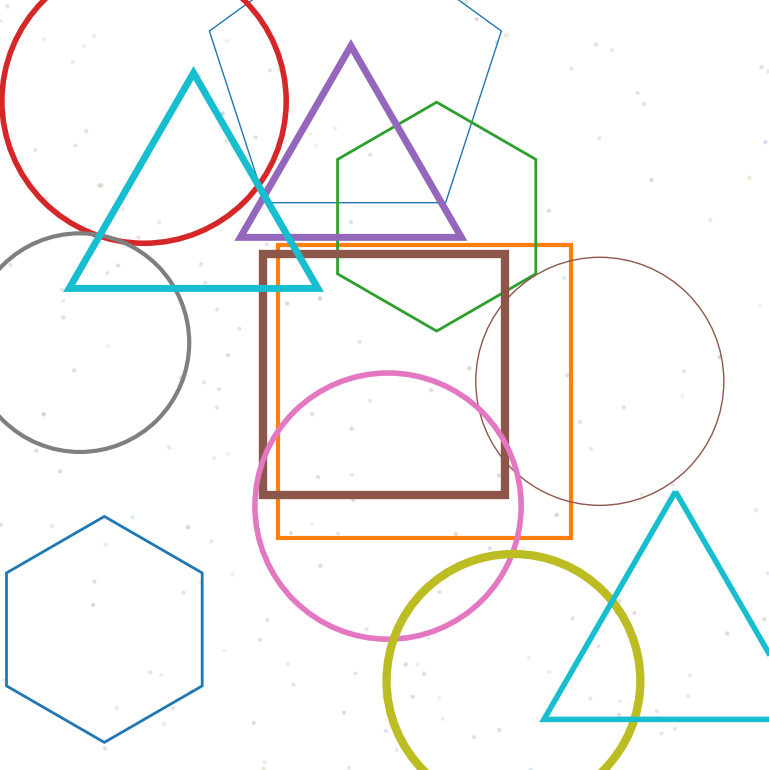[{"shape": "pentagon", "thickness": 0.5, "radius": 1.0, "center": [0.462, 0.898]}, {"shape": "hexagon", "thickness": 1, "radius": 0.73, "center": [0.136, 0.183]}, {"shape": "square", "thickness": 1.5, "radius": 0.95, "center": [0.551, 0.491]}, {"shape": "hexagon", "thickness": 1, "radius": 0.74, "center": [0.567, 0.719]}, {"shape": "circle", "thickness": 2, "radius": 0.92, "center": [0.187, 0.869]}, {"shape": "triangle", "thickness": 2.5, "radius": 0.83, "center": [0.456, 0.775]}, {"shape": "square", "thickness": 3, "radius": 0.78, "center": [0.499, 0.514]}, {"shape": "circle", "thickness": 0.5, "radius": 0.81, "center": [0.779, 0.505]}, {"shape": "circle", "thickness": 2, "radius": 0.86, "center": [0.504, 0.343]}, {"shape": "circle", "thickness": 1.5, "radius": 0.71, "center": [0.104, 0.555]}, {"shape": "circle", "thickness": 3, "radius": 0.82, "center": [0.667, 0.116]}, {"shape": "triangle", "thickness": 2, "radius": 0.99, "center": [0.877, 0.164]}, {"shape": "triangle", "thickness": 2.5, "radius": 0.93, "center": [0.251, 0.719]}]